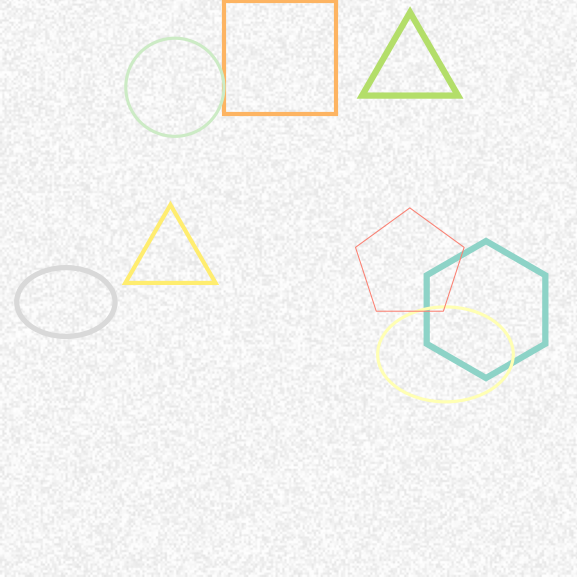[{"shape": "hexagon", "thickness": 3, "radius": 0.59, "center": [0.842, 0.463]}, {"shape": "oval", "thickness": 1.5, "radius": 0.59, "center": [0.771, 0.386]}, {"shape": "pentagon", "thickness": 0.5, "radius": 0.49, "center": [0.71, 0.54]}, {"shape": "square", "thickness": 2, "radius": 0.49, "center": [0.485, 0.9]}, {"shape": "triangle", "thickness": 3, "radius": 0.48, "center": [0.71, 0.882]}, {"shape": "oval", "thickness": 2.5, "radius": 0.43, "center": [0.114, 0.476]}, {"shape": "circle", "thickness": 1.5, "radius": 0.42, "center": [0.303, 0.848]}, {"shape": "triangle", "thickness": 2, "radius": 0.45, "center": [0.295, 0.554]}]